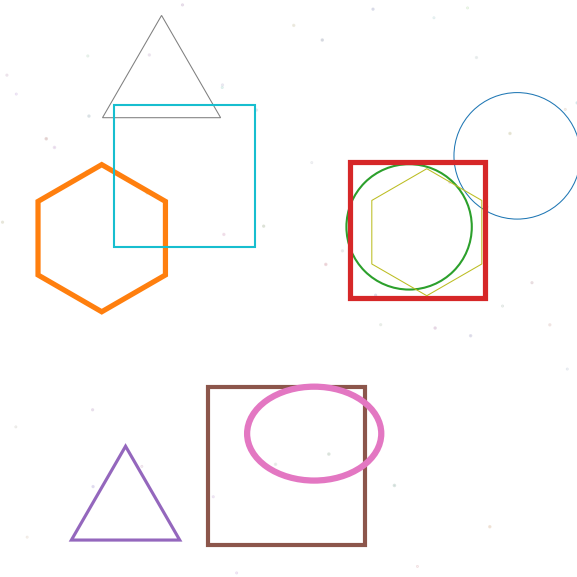[{"shape": "circle", "thickness": 0.5, "radius": 0.55, "center": [0.896, 0.729]}, {"shape": "hexagon", "thickness": 2.5, "radius": 0.64, "center": [0.176, 0.587]}, {"shape": "circle", "thickness": 1, "radius": 0.54, "center": [0.708, 0.606]}, {"shape": "square", "thickness": 2.5, "radius": 0.59, "center": [0.723, 0.601]}, {"shape": "triangle", "thickness": 1.5, "radius": 0.54, "center": [0.217, 0.118]}, {"shape": "square", "thickness": 2, "radius": 0.68, "center": [0.496, 0.192]}, {"shape": "oval", "thickness": 3, "radius": 0.58, "center": [0.544, 0.248]}, {"shape": "triangle", "thickness": 0.5, "radius": 0.59, "center": [0.28, 0.854]}, {"shape": "hexagon", "thickness": 0.5, "radius": 0.55, "center": [0.739, 0.597]}, {"shape": "square", "thickness": 1, "radius": 0.61, "center": [0.32, 0.695]}]